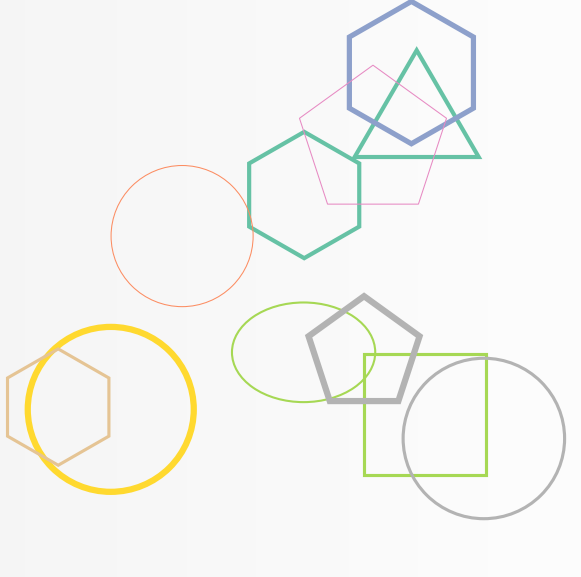[{"shape": "triangle", "thickness": 2, "radius": 0.62, "center": [0.717, 0.789]}, {"shape": "hexagon", "thickness": 2, "radius": 0.55, "center": [0.523, 0.661]}, {"shape": "circle", "thickness": 0.5, "radius": 0.61, "center": [0.313, 0.59]}, {"shape": "hexagon", "thickness": 2.5, "radius": 0.62, "center": [0.708, 0.873]}, {"shape": "pentagon", "thickness": 0.5, "radius": 0.66, "center": [0.642, 0.753]}, {"shape": "square", "thickness": 1.5, "radius": 0.53, "center": [0.731, 0.281]}, {"shape": "oval", "thickness": 1, "radius": 0.62, "center": [0.522, 0.389]}, {"shape": "circle", "thickness": 3, "radius": 0.71, "center": [0.191, 0.29]}, {"shape": "hexagon", "thickness": 1.5, "radius": 0.5, "center": [0.1, 0.294]}, {"shape": "pentagon", "thickness": 3, "radius": 0.5, "center": [0.626, 0.386]}, {"shape": "circle", "thickness": 1.5, "radius": 0.69, "center": [0.832, 0.24]}]